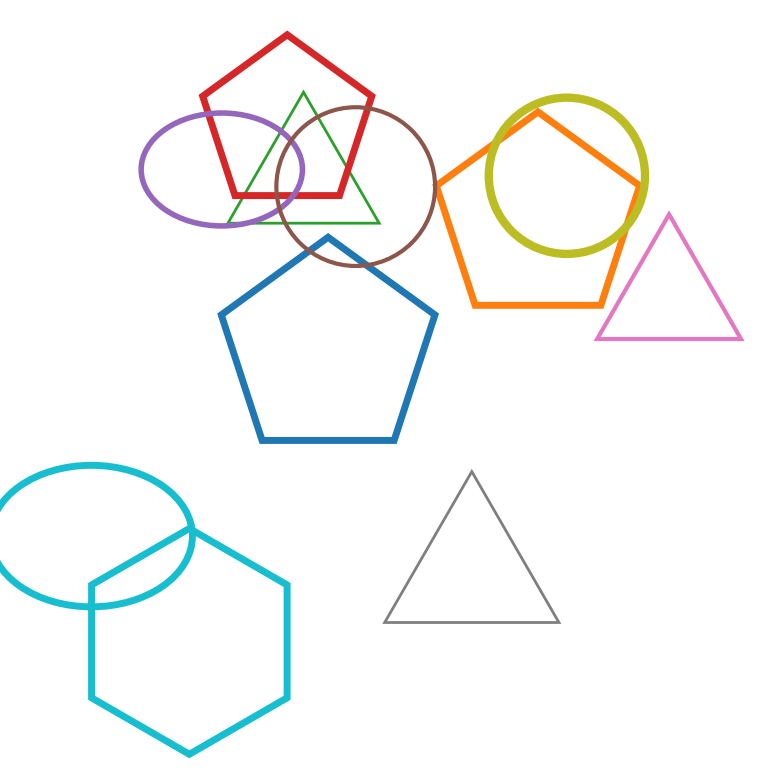[{"shape": "pentagon", "thickness": 2.5, "radius": 0.73, "center": [0.426, 0.546]}, {"shape": "pentagon", "thickness": 2.5, "radius": 0.69, "center": [0.699, 0.716]}, {"shape": "triangle", "thickness": 1, "radius": 0.57, "center": [0.394, 0.767]}, {"shape": "pentagon", "thickness": 2.5, "radius": 0.58, "center": [0.373, 0.839]}, {"shape": "oval", "thickness": 2, "radius": 0.52, "center": [0.288, 0.78]}, {"shape": "circle", "thickness": 1.5, "radius": 0.52, "center": [0.462, 0.758]}, {"shape": "triangle", "thickness": 1.5, "radius": 0.54, "center": [0.869, 0.614]}, {"shape": "triangle", "thickness": 1, "radius": 0.65, "center": [0.613, 0.257]}, {"shape": "circle", "thickness": 3, "radius": 0.51, "center": [0.736, 0.772]}, {"shape": "hexagon", "thickness": 2.5, "radius": 0.73, "center": [0.246, 0.167]}, {"shape": "oval", "thickness": 2.5, "radius": 0.66, "center": [0.119, 0.304]}]